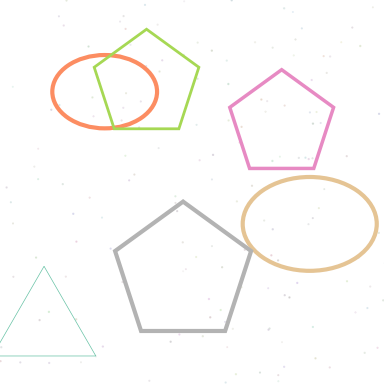[{"shape": "triangle", "thickness": 0.5, "radius": 0.78, "center": [0.114, 0.153]}, {"shape": "oval", "thickness": 3, "radius": 0.68, "center": [0.272, 0.762]}, {"shape": "pentagon", "thickness": 2.5, "radius": 0.71, "center": [0.732, 0.677]}, {"shape": "pentagon", "thickness": 2, "radius": 0.71, "center": [0.381, 0.781]}, {"shape": "oval", "thickness": 3, "radius": 0.87, "center": [0.804, 0.418]}, {"shape": "pentagon", "thickness": 3, "radius": 0.93, "center": [0.476, 0.291]}]